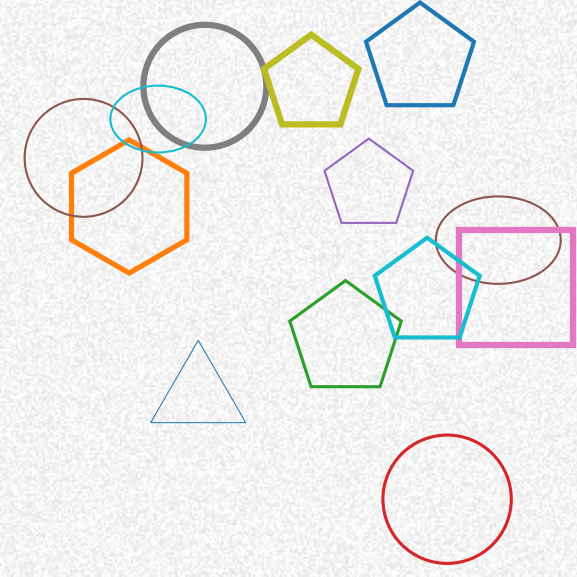[{"shape": "triangle", "thickness": 0.5, "radius": 0.48, "center": [0.343, 0.315]}, {"shape": "pentagon", "thickness": 2, "radius": 0.49, "center": [0.727, 0.896]}, {"shape": "hexagon", "thickness": 2.5, "radius": 0.58, "center": [0.224, 0.642]}, {"shape": "pentagon", "thickness": 1.5, "radius": 0.51, "center": [0.598, 0.412]}, {"shape": "circle", "thickness": 1.5, "radius": 0.56, "center": [0.774, 0.135]}, {"shape": "pentagon", "thickness": 1, "radius": 0.4, "center": [0.639, 0.678]}, {"shape": "oval", "thickness": 1, "radius": 0.54, "center": [0.863, 0.583]}, {"shape": "circle", "thickness": 1, "radius": 0.51, "center": [0.145, 0.726]}, {"shape": "square", "thickness": 3, "radius": 0.5, "center": [0.894, 0.501]}, {"shape": "circle", "thickness": 3, "radius": 0.53, "center": [0.355, 0.85]}, {"shape": "pentagon", "thickness": 3, "radius": 0.43, "center": [0.539, 0.853]}, {"shape": "oval", "thickness": 1, "radius": 0.41, "center": [0.274, 0.793]}, {"shape": "pentagon", "thickness": 2, "radius": 0.48, "center": [0.74, 0.492]}]